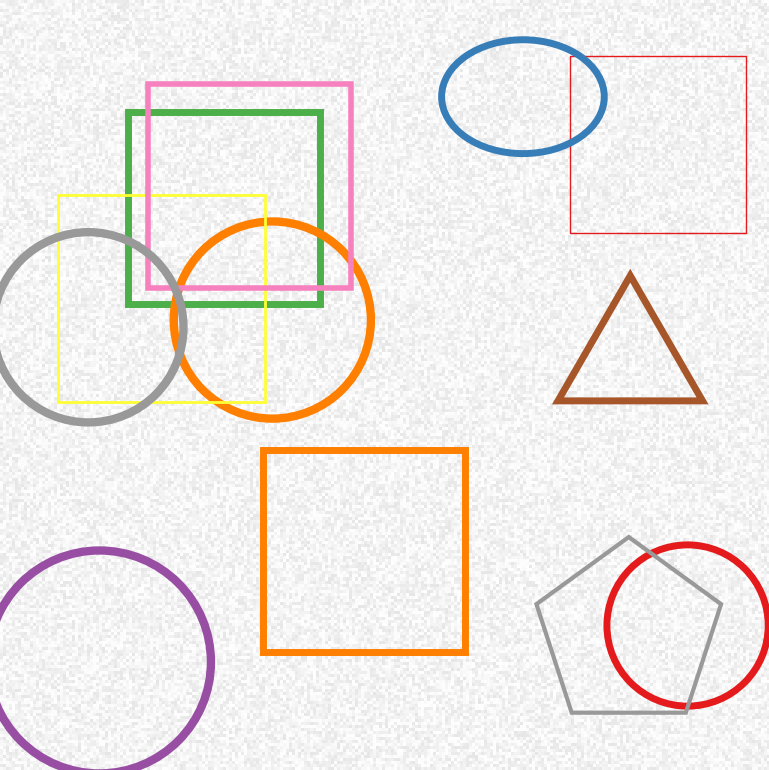[{"shape": "square", "thickness": 0.5, "radius": 0.57, "center": [0.855, 0.812]}, {"shape": "circle", "thickness": 2.5, "radius": 0.52, "center": [0.893, 0.188]}, {"shape": "oval", "thickness": 2.5, "radius": 0.53, "center": [0.679, 0.874]}, {"shape": "square", "thickness": 2.5, "radius": 0.62, "center": [0.291, 0.73]}, {"shape": "circle", "thickness": 3, "radius": 0.72, "center": [0.129, 0.14]}, {"shape": "square", "thickness": 2.5, "radius": 0.66, "center": [0.473, 0.285]}, {"shape": "circle", "thickness": 3, "radius": 0.64, "center": [0.354, 0.584]}, {"shape": "square", "thickness": 1, "radius": 0.67, "center": [0.21, 0.613]}, {"shape": "triangle", "thickness": 2.5, "radius": 0.54, "center": [0.819, 0.534]}, {"shape": "square", "thickness": 2, "radius": 0.66, "center": [0.324, 0.758]}, {"shape": "circle", "thickness": 3, "radius": 0.62, "center": [0.115, 0.575]}, {"shape": "pentagon", "thickness": 1.5, "radius": 0.63, "center": [0.817, 0.176]}]